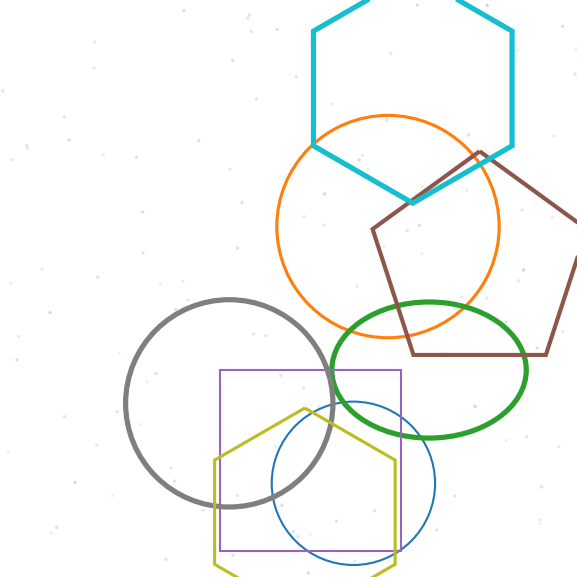[{"shape": "circle", "thickness": 1, "radius": 0.71, "center": [0.612, 0.162]}, {"shape": "circle", "thickness": 1.5, "radius": 0.96, "center": [0.672, 0.607]}, {"shape": "oval", "thickness": 2.5, "radius": 0.84, "center": [0.743, 0.358]}, {"shape": "square", "thickness": 1, "radius": 0.78, "center": [0.538, 0.202]}, {"shape": "pentagon", "thickness": 2, "radius": 0.97, "center": [0.831, 0.542]}, {"shape": "circle", "thickness": 2.5, "radius": 0.9, "center": [0.397, 0.301]}, {"shape": "hexagon", "thickness": 1.5, "radius": 0.9, "center": [0.528, 0.112]}, {"shape": "hexagon", "thickness": 2.5, "radius": 0.99, "center": [0.715, 0.846]}]